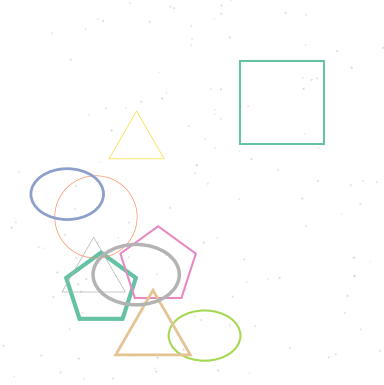[{"shape": "square", "thickness": 1.5, "radius": 0.54, "center": [0.733, 0.734]}, {"shape": "pentagon", "thickness": 3, "radius": 0.48, "center": [0.262, 0.249]}, {"shape": "circle", "thickness": 0.5, "radius": 0.53, "center": [0.249, 0.436]}, {"shape": "oval", "thickness": 2, "radius": 0.47, "center": [0.175, 0.496]}, {"shape": "pentagon", "thickness": 1.5, "radius": 0.52, "center": [0.411, 0.309]}, {"shape": "oval", "thickness": 1.5, "radius": 0.47, "center": [0.531, 0.128]}, {"shape": "triangle", "thickness": 0.5, "radius": 0.41, "center": [0.355, 0.629]}, {"shape": "triangle", "thickness": 2, "radius": 0.56, "center": [0.397, 0.134]}, {"shape": "oval", "thickness": 2.5, "radius": 0.56, "center": [0.354, 0.287]}, {"shape": "triangle", "thickness": 0.5, "radius": 0.47, "center": [0.243, 0.289]}]